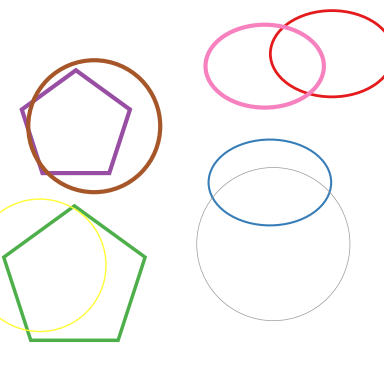[{"shape": "oval", "thickness": 2, "radius": 0.8, "center": [0.862, 0.86]}, {"shape": "oval", "thickness": 1.5, "radius": 0.8, "center": [0.701, 0.526]}, {"shape": "pentagon", "thickness": 2.5, "radius": 0.97, "center": [0.193, 0.272]}, {"shape": "pentagon", "thickness": 3, "radius": 0.74, "center": [0.197, 0.67]}, {"shape": "circle", "thickness": 1, "radius": 0.86, "center": [0.103, 0.311]}, {"shape": "circle", "thickness": 3, "radius": 0.86, "center": [0.245, 0.672]}, {"shape": "oval", "thickness": 3, "radius": 0.77, "center": [0.688, 0.828]}, {"shape": "circle", "thickness": 0.5, "radius": 0.99, "center": [0.71, 0.366]}]